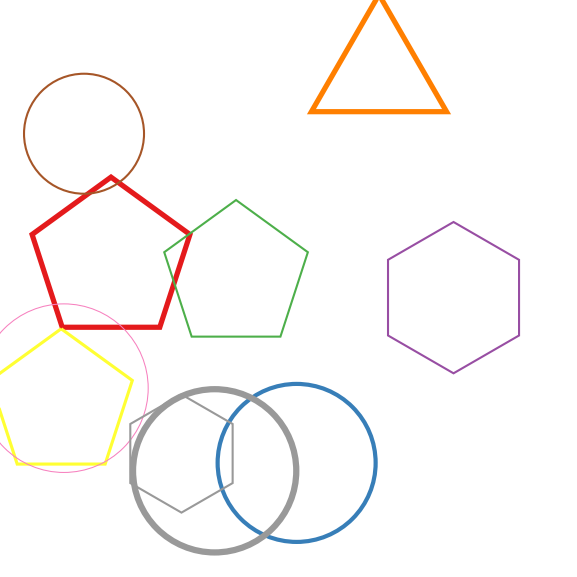[{"shape": "pentagon", "thickness": 2.5, "radius": 0.72, "center": [0.192, 0.549]}, {"shape": "circle", "thickness": 2, "radius": 0.68, "center": [0.514, 0.198]}, {"shape": "pentagon", "thickness": 1, "radius": 0.65, "center": [0.409, 0.522]}, {"shape": "hexagon", "thickness": 1, "radius": 0.65, "center": [0.785, 0.484]}, {"shape": "triangle", "thickness": 2.5, "radius": 0.68, "center": [0.656, 0.873]}, {"shape": "pentagon", "thickness": 1.5, "radius": 0.65, "center": [0.106, 0.3]}, {"shape": "circle", "thickness": 1, "radius": 0.52, "center": [0.145, 0.768]}, {"shape": "circle", "thickness": 0.5, "radius": 0.73, "center": [0.111, 0.327]}, {"shape": "circle", "thickness": 3, "radius": 0.71, "center": [0.372, 0.184]}, {"shape": "hexagon", "thickness": 1, "radius": 0.51, "center": [0.314, 0.214]}]